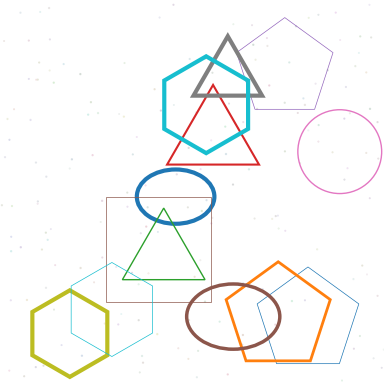[{"shape": "oval", "thickness": 3, "radius": 0.5, "center": [0.456, 0.489]}, {"shape": "pentagon", "thickness": 0.5, "radius": 0.69, "center": [0.8, 0.168]}, {"shape": "pentagon", "thickness": 2, "radius": 0.71, "center": [0.723, 0.178]}, {"shape": "triangle", "thickness": 1, "radius": 0.62, "center": [0.425, 0.336]}, {"shape": "triangle", "thickness": 1.5, "radius": 0.69, "center": [0.553, 0.641]}, {"shape": "pentagon", "thickness": 0.5, "radius": 0.66, "center": [0.74, 0.823]}, {"shape": "square", "thickness": 0.5, "radius": 0.68, "center": [0.412, 0.351]}, {"shape": "oval", "thickness": 2.5, "radius": 0.6, "center": [0.606, 0.178]}, {"shape": "circle", "thickness": 1, "radius": 0.54, "center": [0.882, 0.606]}, {"shape": "triangle", "thickness": 3, "radius": 0.51, "center": [0.592, 0.803]}, {"shape": "hexagon", "thickness": 3, "radius": 0.56, "center": [0.181, 0.134]}, {"shape": "hexagon", "thickness": 0.5, "radius": 0.61, "center": [0.291, 0.196]}, {"shape": "hexagon", "thickness": 3, "radius": 0.63, "center": [0.536, 0.728]}]